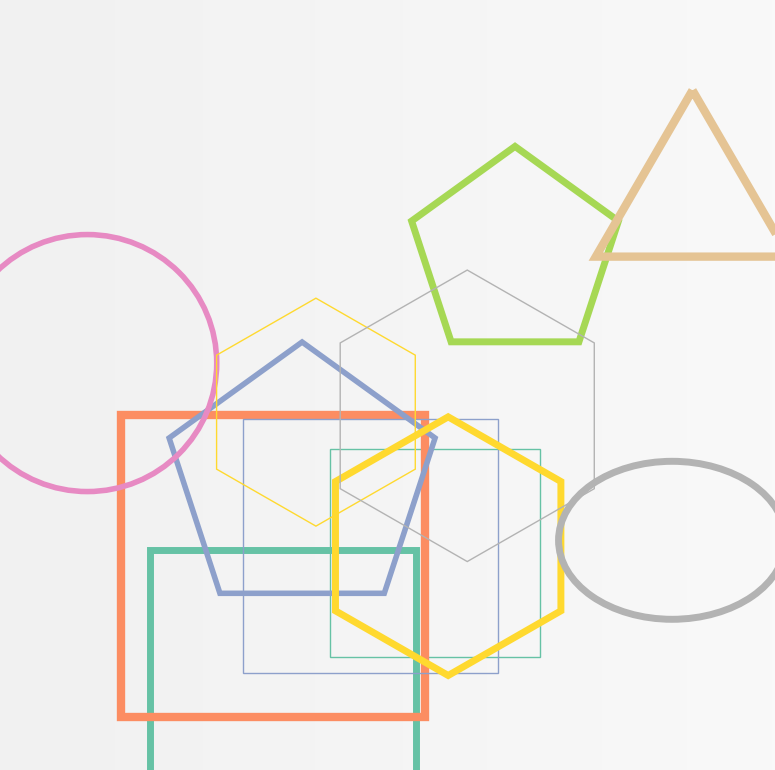[{"shape": "square", "thickness": 0.5, "radius": 0.68, "center": [0.562, 0.282]}, {"shape": "square", "thickness": 2.5, "radius": 0.86, "center": [0.365, 0.113]}, {"shape": "square", "thickness": 3, "radius": 0.98, "center": [0.353, 0.265]}, {"shape": "pentagon", "thickness": 2, "radius": 0.9, "center": [0.39, 0.375]}, {"shape": "square", "thickness": 0.5, "radius": 0.82, "center": [0.478, 0.291]}, {"shape": "circle", "thickness": 2, "radius": 0.83, "center": [0.113, 0.528]}, {"shape": "pentagon", "thickness": 2.5, "radius": 0.7, "center": [0.665, 0.67]}, {"shape": "hexagon", "thickness": 2.5, "radius": 0.84, "center": [0.578, 0.291]}, {"shape": "hexagon", "thickness": 0.5, "radius": 0.74, "center": [0.408, 0.465]}, {"shape": "triangle", "thickness": 3, "radius": 0.72, "center": [0.894, 0.739]}, {"shape": "oval", "thickness": 2.5, "radius": 0.73, "center": [0.867, 0.298]}, {"shape": "hexagon", "thickness": 0.5, "radius": 0.95, "center": [0.603, 0.46]}]